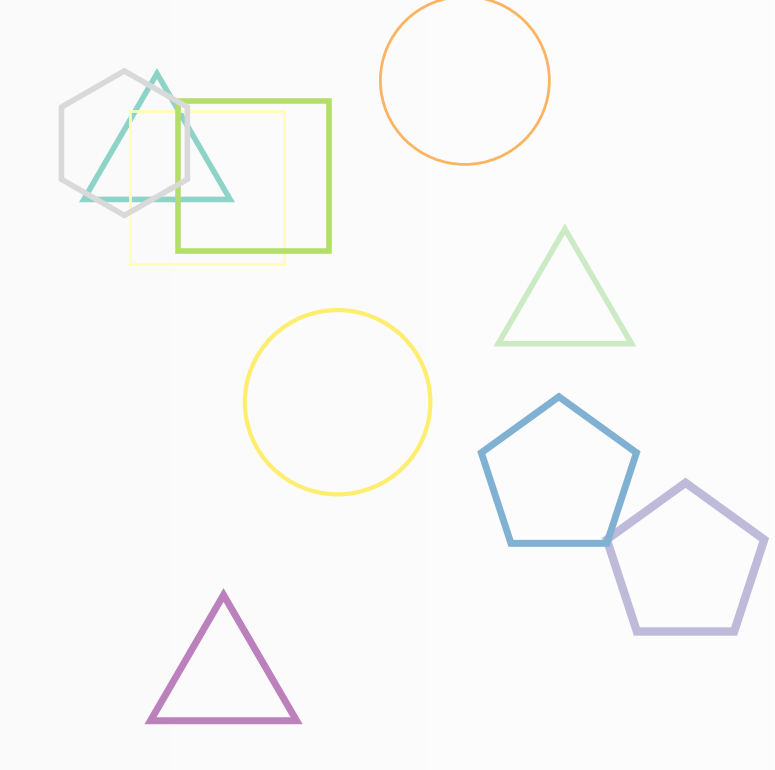[{"shape": "triangle", "thickness": 2, "radius": 0.54, "center": [0.203, 0.795]}, {"shape": "square", "thickness": 1, "radius": 0.5, "center": [0.267, 0.756]}, {"shape": "pentagon", "thickness": 3, "radius": 0.53, "center": [0.885, 0.266]}, {"shape": "pentagon", "thickness": 2.5, "radius": 0.53, "center": [0.721, 0.38]}, {"shape": "circle", "thickness": 1, "radius": 0.55, "center": [0.6, 0.895]}, {"shape": "square", "thickness": 2, "radius": 0.49, "center": [0.327, 0.772]}, {"shape": "hexagon", "thickness": 2, "radius": 0.47, "center": [0.161, 0.814]}, {"shape": "triangle", "thickness": 2.5, "radius": 0.54, "center": [0.288, 0.118]}, {"shape": "triangle", "thickness": 2, "radius": 0.5, "center": [0.729, 0.603]}, {"shape": "circle", "thickness": 1.5, "radius": 0.6, "center": [0.436, 0.478]}]